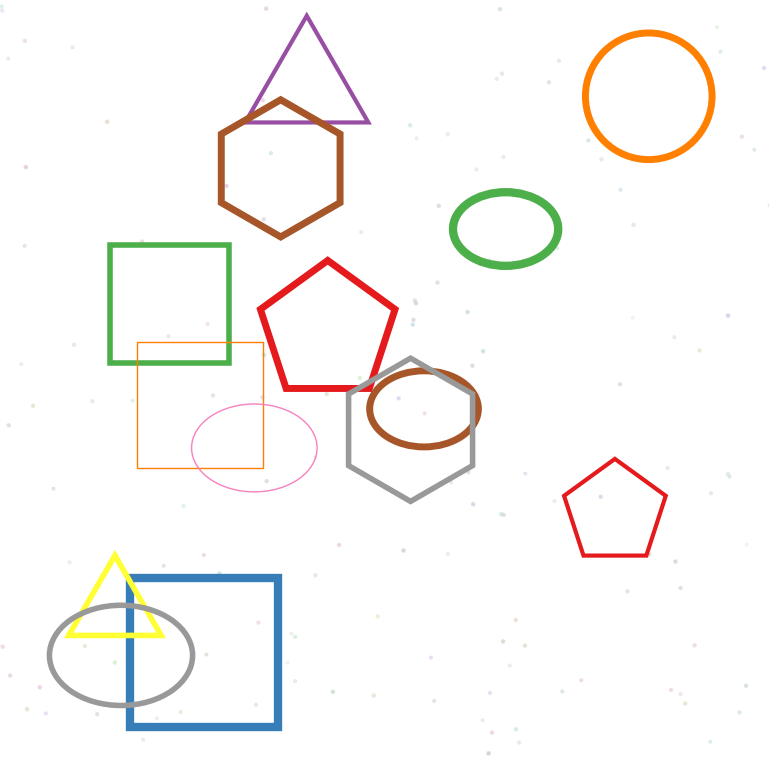[{"shape": "pentagon", "thickness": 1.5, "radius": 0.35, "center": [0.799, 0.335]}, {"shape": "pentagon", "thickness": 2.5, "radius": 0.46, "center": [0.426, 0.57]}, {"shape": "square", "thickness": 3, "radius": 0.48, "center": [0.265, 0.153]}, {"shape": "square", "thickness": 2, "radius": 0.39, "center": [0.22, 0.605]}, {"shape": "oval", "thickness": 3, "radius": 0.34, "center": [0.657, 0.703]}, {"shape": "triangle", "thickness": 1.5, "radius": 0.46, "center": [0.398, 0.887]}, {"shape": "square", "thickness": 0.5, "radius": 0.41, "center": [0.26, 0.474]}, {"shape": "circle", "thickness": 2.5, "radius": 0.41, "center": [0.843, 0.875]}, {"shape": "triangle", "thickness": 2, "radius": 0.35, "center": [0.149, 0.209]}, {"shape": "oval", "thickness": 2.5, "radius": 0.35, "center": [0.551, 0.469]}, {"shape": "hexagon", "thickness": 2.5, "radius": 0.45, "center": [0.365, 0.781]}, {"shape": "oval", "thickness": 0.5, "radius": 0.41, "center": [0.33, 0.418]}, {"shape": "oval", "thickness": 2, "radius": 0.46, "center": [0.157, 0.149]}, {"shape": "hexagon", "thickness": 2, "radius": 0.46, "center": [0.533, 0.442]}]